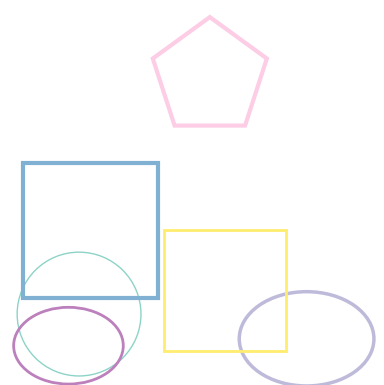[{"shape": "circle", "thickness": 1, "radius": 0.8, "center": [0.205, 0.184]}, {"shape": "oval", "thickness": 2.5, "radius": 0.87, "center": [0.796, 0.12]}, {"shape": "square", "thickness": 3, "radius": 0.88, "center": [0.235, 0.401]}, {"shape": "pentagon", "thickness": 3, "radius": 0.78, "center": [0.545, 0.8]}, {"shape": "oval", "thickness": 2, "radius": 0.71, "center": [0.178, 0.102]}, {"shape": "square", "thickness": 2, "radius": 0.79, "center": [0.584, 0.245]}]